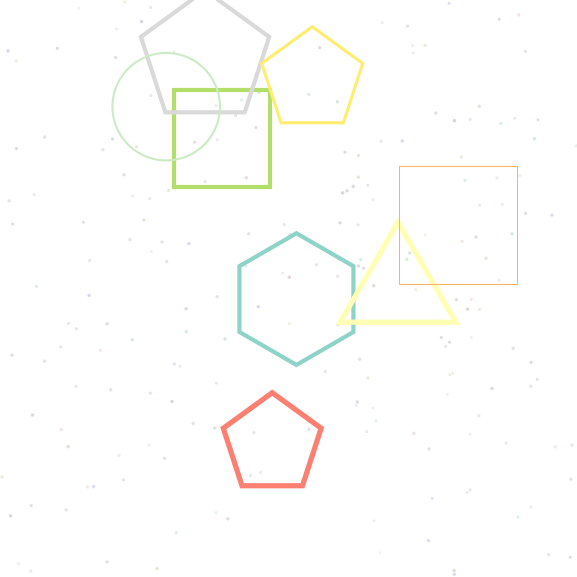[{"shape": "hexagon", "thickness": 2, "radius": 0.57, "center": [0.513, 0.481]}, {"shape": "triangle", "thickness": 2.5, "radius": 0.58, "center": [0.689, 0.499]}, {"shape": "pentagon", "thickness": 2.5, "radius": 0.45, "center": [0.471, 0.23]}, {"shape": "square", "thickness": 0.5, "radius": 0.51, "center": [0.793, 0.609]}, {"shape": "square", "thickness": 2, "radius": 0.42, "center": [0.384, 0.759]}, {"shape": "pentagon", "thickness": 2, "radius": 0.58, "center": [0.355, 0.899]}, {"shape": "circle", "thickness": 1, "radius": 0.47, "center": [0.288, 0.814]}, {"shape": "pentagon", "thickness": 1.5, "radius": 0.46, "center": [0.541, 0.861]}]